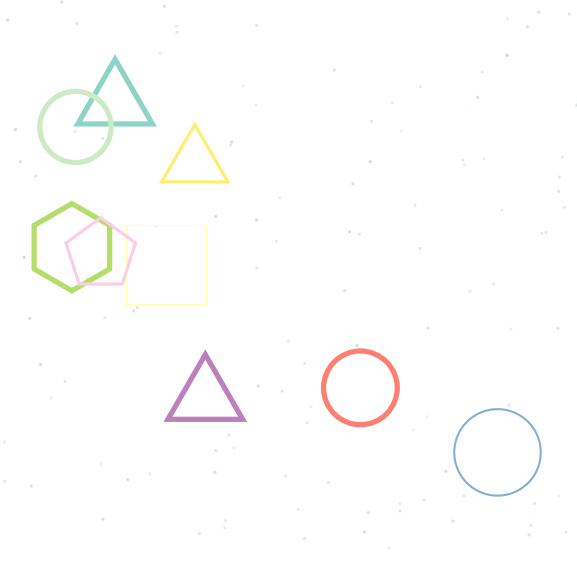[{"shape": "triangle", "thickness": 2.5, "radius": 0.37, "center": [0.199, 0.822]}, {"shape": "square", "thickness": 0.5, "radius": 0.34, "center": [0.287, 0.541]}, {"shape": "circle", "thickness": 2.5, "radius": 0.32, "center": [0.624, 0.328]}, {"shape": "circle", "thickness": 1, "radius": 0.37, "center": [0.861, 0.216]}, {"shape": "hexagon", "thickness": 2.5, "radius": 0.38, "center": [0.125, 0.571]}, {"shape": "pentagon", "thickness": 1.5, "radius": 0.32, "center": [0.174, 0.559]}, {"shape": "triangle", "thickness": 2.5, "radius": 0.37, "center": [0.356, 0.31]}, {"shape": "circle", "thickness": 2.5, "radius": 0.31, "center": [0.131, 0.779]}, {"shape": "triangle", "thickness": 1.5, "radius": 0.33, "center": [0.337, 0.717]}]